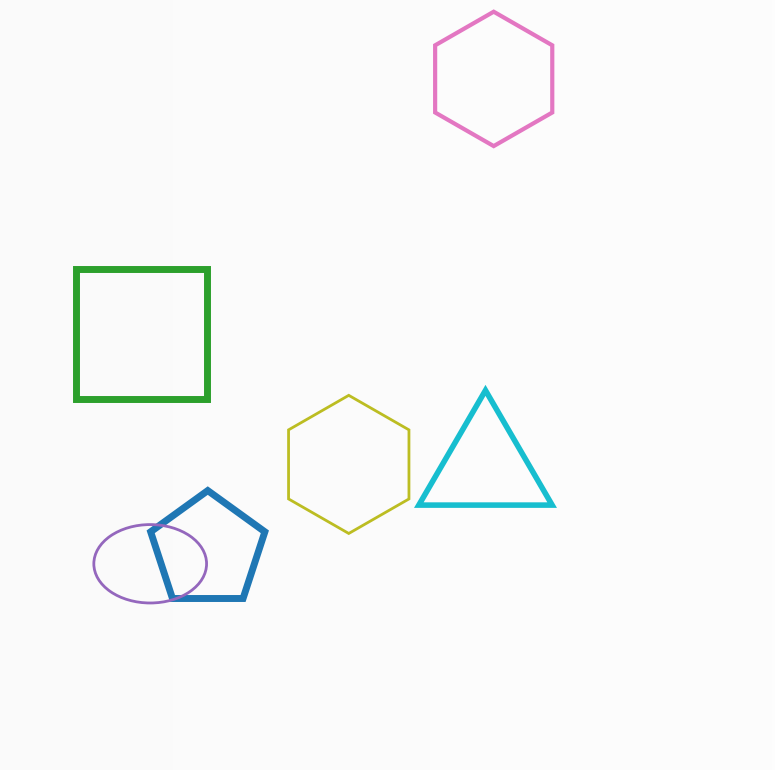[{"shape": "pentagon", "thickness": 2.5, "radius": 0.39, "center": [0.268, 0.285]}, {"shape": "square", "thickness": 2.5, "radius": 0.42, "center": [0.182, 0.567]}, {"shape": "oval", "thickness": 1, "radius": 0.36, "center": [0.194, 0.268]}, {"shape": "hexagon", "thickness": 1.5, "radius": 0.44, "center": [0.637, 0.898]}, {"shape": "hexagon", "thickness": 1, "radius": 0.45, "center": [0.45, 0.397]}, {"shape": "triangle", "thickness": 2, "radius": 0.5, "center": [0.626, 0.394]}]